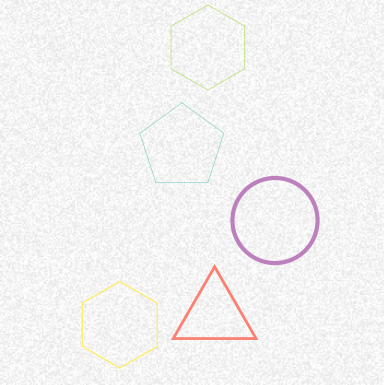[{"shape": "pentagon", "thickness": 0.5, "radius": 0.57, "center": [0.472, 0.618]}, {"shape": "triangle", "thickness": 2, "radius": 0.62, "center": [0.557, 0.183]}, {"shape": "hexagon", "thickness": 0.5, "radius": 0.55, "center": [0.54, 0.877]}, {"shape": "circle", "thickness": 3, "radius": 0.55, "center": [0.714, 0.427]}, {"shape": "hexagon", "thickness": 1, "radius": 0.56, "center": [0.311, 0.156]}]